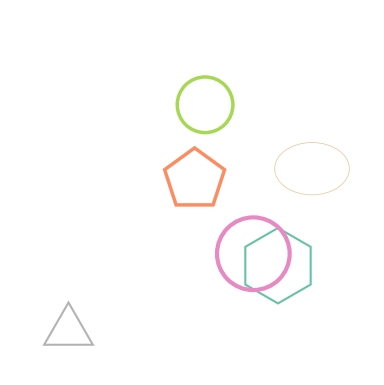[{"shape": "hexagon", "thickness": 1.5, "radius": 0.49, "center": [0.722, 0.31]}, {"shape": "pentagon", "thickness": 2.5, "radius": 0.41, "center": [0.505, 0.534]}, {"shape": "circle", "thickness": 3, "radius": 0.47, "center": [0.658, 0.341]}, {"shape": "circle", "thickness": 2.5, "radius": 0.36, "center": [0.533, 0.728]}, {"shape": "oval", "thickness": 0.5, "radius": 0.49, "center": [0.81, 0.562]}, {"shape": "triangle", "thickness": 1.5, "radius": 0.37, "center": [0.178, 0.141]}]